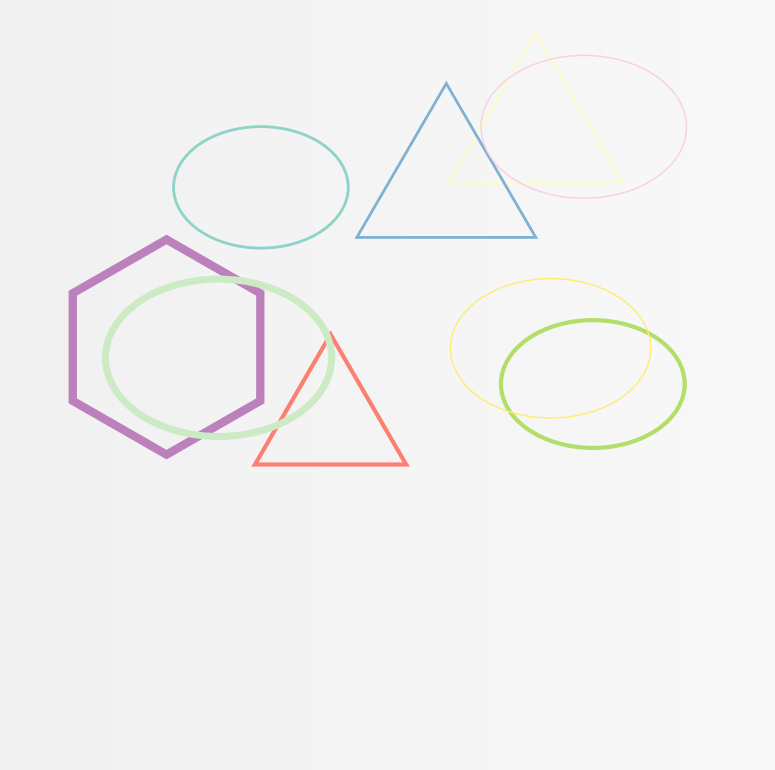[{"shape": "oval", "thickness": 1, "radius": 0.56, "center": [0.337, 0.757]}, {"shape": "triangle", "thickness": 0.5, "radius": 0.65, "center": [0.691, 0.828]}, {"shape": "triangle", "thickness": 1.5, "radius": 0.56, "center": [0.427, 0.453]}, {"shape": "triangle", "thickness": 1, "radius": 0.67, "center": [0.576, 0.758]}, {"shape": "oval", "thickness": 1.5, "radius": 0.59, "center": [0.765, 0.501]}, {"shape": "oval", "thickness": 0.5, "radius": 0.66, "center": [0.753, 0.835]}, {"shape": "hexagon", "thickness": 3, "radius": 0.7, "center": [0.215, 0.549]}, {"shape": "oval", "thickness": 2.5, "radius": 0.73, "center": [0.282, 0.535]}, {"shape": "oval", "thickness": 0.5, "radius": 0.65, "center": [0.71, 0.548]}]